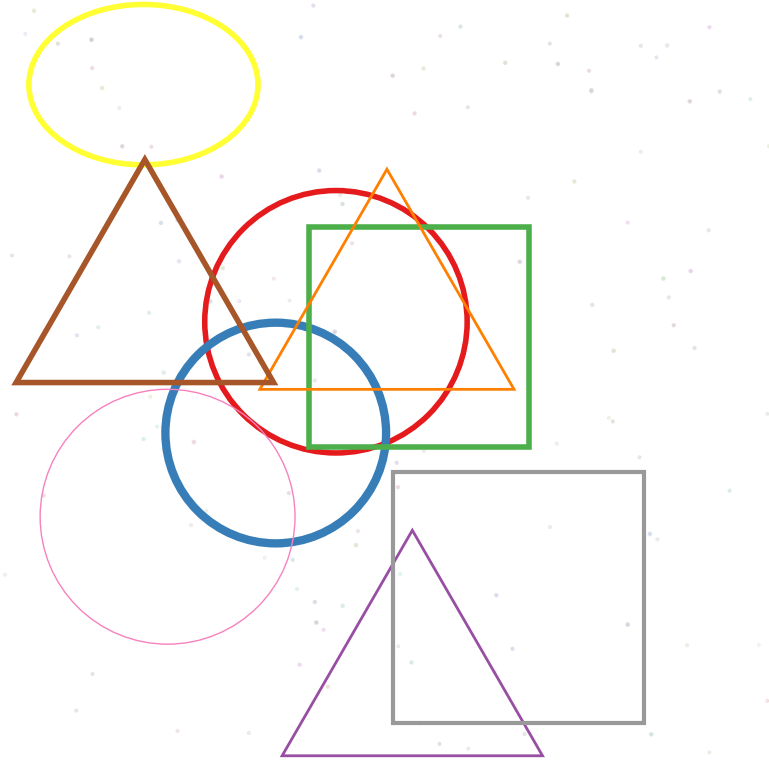[{"shape": "circle", "thickness": 2, "radius": 0.85, "center": [0.436, 0.582]}, {"shape": "circle", "thickness": 3, "radius": 0.72, "center": [0.358, 0.438]}, {"shape": "square", "thickness": 2, "radius": 0.71, "center": [0.544, 0.562]}, {"shape": "triangle", "thickness": 1, "radius": 0.98, "center": [0.535, 0.116]}, {"shape": "triangle", "thickness": 1, "radius": 0.95, "center": [0.503, 0.59]}, {"shape": "oval", "thickness": 2, "radius": 0.74, "center": [0.186, 0.89]}, {"shape": "triangle", "thickness": 2, "radius": 0.97, "center": [0.188, 0.6]}, {"shape": "circle", "thickness": 0.5, "radius": 0.83, "center": [0.218, 0.329]}, {"shape": "square", "thickness": 1.5, "radius": 0.81, "center": [0.673, 0.224]}]